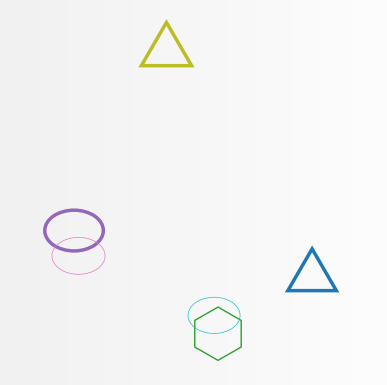[{"shape": "triangle", "thickness": 2.5, "radius": 0.36, "center": [0.805, 0.281]}, {"shape": "hexagon", "thickness": 1, "radius": 0.35, "center": [0.563, 0.133]}, {"shape": "oval", "thickness": 2.5, "radius": 0.38, "center": [0.191, 0.401]}, {"shape": "oval", "thickness": 0.5, "radius": 0.34, "center": [0.203, 0.335]}, {"shape": "triangle", "thickness": 2.5, "radius": 0.37, "center": [0.43, 0.867]}, {"shape": "oval", "thickness": 0.5, "radius": 0.34, "center": [0.552, 0.181]}]